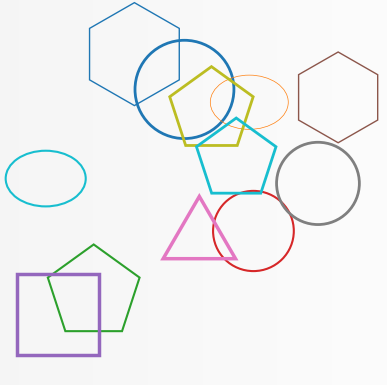[{"shape": "circle", "thickness": 2, "radius": 0.64, "center": [0.476, 0.768]}, {"shape": "hexagon", "thickness": 1, "radius": 0.67, "center": [0.347, 0.859]}, {"shape": "oval", "thickness": 0.5, "radius": 0.5, "center": [0.643, 0.734]}, {"shape": "pentagon", "thickness": 1.5, "radius": 0.62, "center": [0.242, 0.241]}, {"shape": "circle", "thickness": 1.5, "radius": 0.52, "center": [0.654, 0.4]}, {"shape": "square", "thickness": 2.5, "radius": 0.52, "center": [0.15, 0.184]}, {"shape": "hexagon", "thickness": 1, "radius": 0.59, "center": [0.873, 0.747]}, {"shape": "triangle", "thickness": 2.5, "radius": 0.54, "center": [0.514, 0.382]}, {"shape": "circle", "thickness": 2, "radius": 0.53, "center": [0.821, 0.524]}, {"shape": "pentagon", "thickness": 2, "radius": 0.57, "center": [0.546, 0.714]}, {"shape": "pentagon", "thickness": 2, "radius": 0.54, "center": [0.61, 0.586]}, {"shape": "oval", "thickness": 1.5, "radius": 0.52, "center": [0.118, 0.536]}]